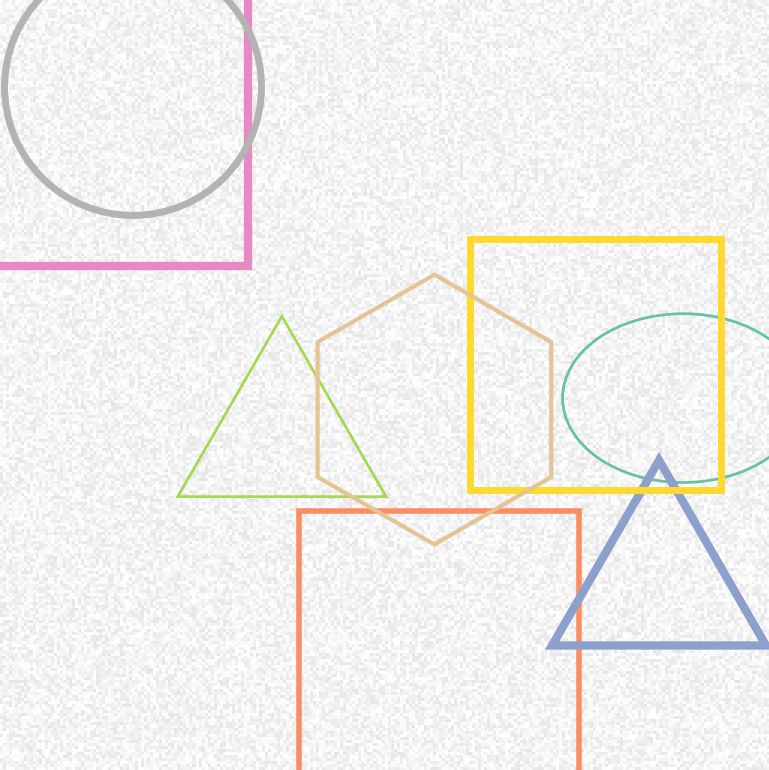[{"shape": "oval", "thickness": 1, "radius": 0.78, "center": [0.887, 0.483]}, {"shape": "square", "thickness": 2, "radius": 0.91, "center": [0.57, 0.154]}, {"shape": "triangle", "thickness": 3, "radius": 0.8, "center": [0.856, 0.242]}, {"shape": "square", "thickness": 3, "radius": 0.88, "center": [0.147, 0.83]}, {"shape": "triangle", "thickness": 1, "radius": 0.78, "center": [0.366, 0.433]}, {"shape": "square", "thickness": 2.5, "radius": 0.81, "center": [0.773, 0.526]}, {"shape": "hexagon", "thickness": 1.5, "radius": 0.88, "center": [0.564, 0.468]}, {"shape": "circle", "thickness": 2.5, "radius": 0.83, "center": [0.173, 0.887]}]